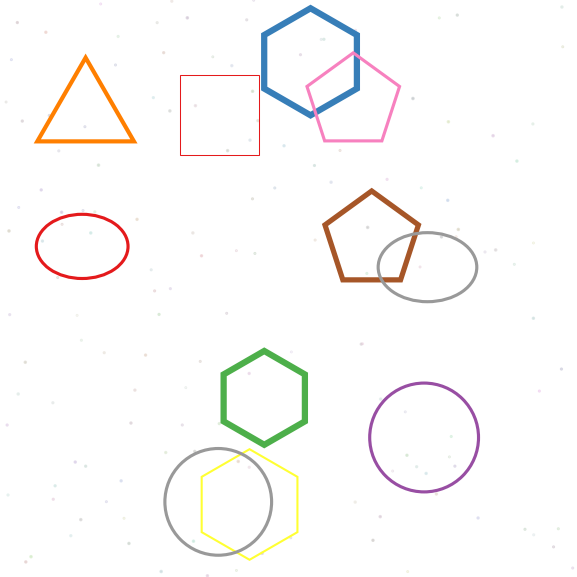[{"shape": "oval", "thickness": 1.5, "radius": 0.4, "center": [0.142, 0.572]}, {"shape": "square", "thickness": 0.5, "radius": 0.34, "center": [0.379, 0.8]}, {"shape": "hexagon", "thickness": 3, "radius": 0.46, "center": [0.538, 0.892]}, {"shape": "hexagon", "thickness": 3, "radius": 0.41, "center": [0.458, 0.31]}, {"shape": "circle", "thickness": 1.5, "radius": 0.47, "center": [0.734, 0.242]}, {"shape": "triangle", "thickness": 2, "radius": 0.48, "center": [0.148, 0.803]}, {"shape": "hexagon", "thickness": 1, "radius": 0.48, "center": [0.432, 0.126]}, {"shape": "pentagon", "thickness": 2.5, "radius": 0.43, "center": [0.644, 0.583]}, {"shape": "pentagon", "thickness": 1.5, "radius": 0.42, "center": [0.612, 0.823]}, {"shape": "oval", "thickness": 1.5, "radius": 0.43, "center": [0.74, 0.536]}, {"shape": "circle", "thickness": 1.5, "radius": 0.46, "center": [0.378, 0.13]}]